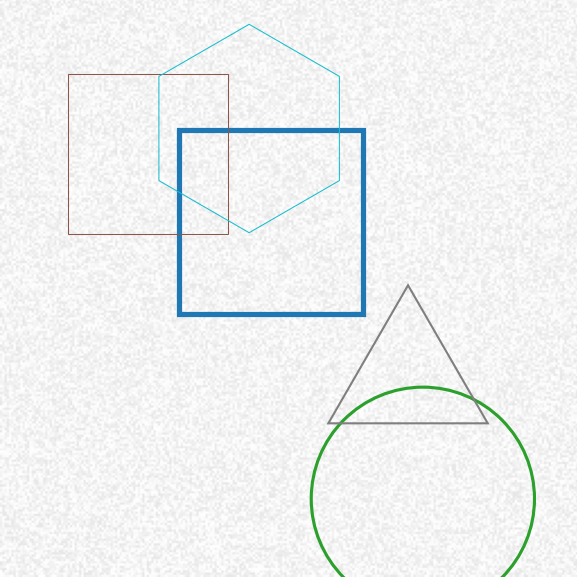[{"shape": "square", "thickness": 2.5, "radius": 0.8, "center": [0.469, 0.615]}, {"shape": "circle", "thickness": 1.5, "radius": 0.97, "center": [0.732, 0.135]}, {"shape": "square", "thickness": 0.5, "radius": 0.69, "center": [0.256, 0.732]}, {"shape": "triangle", "thickness": 1, "radius": 0.8, "center": [0.707, 0.346]}, {"shape": "hexagon", "thickness": 0.5, "radius": 0.9, "center": [0.431, 0.777]}]